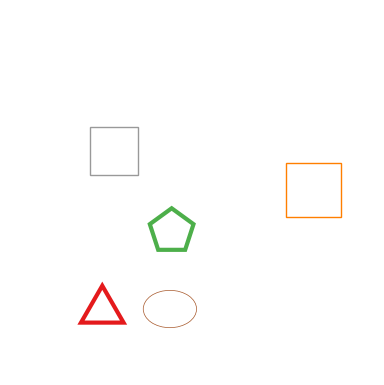[{"shape": "triangle", "thickness": 3, "radius": 0.32, "center": [0.266, 0.194]}, {"shape": "pentagon", "thickness": 3, "radius": 0.3, "center": [0.446, 0.399]}, {"shape": "square", "thickness": 1, "radius": 0.35, "center": [0.814, 0.506]}, {"shape": "oval", "thickness": 0.5, "radius": 0.35, "center": [0.441, 0.197]}, {"shape": "square", "thickness": 1, "radius": 0.31, "center": [0.297, 0.608]}]